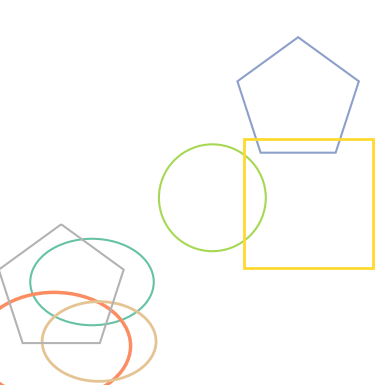[{"shape": "oval", "thickness": 1.5, "radius": 0.8, "center": [0.239, 0.268]}, {"shape": "oval", "thickness": 2.5, "radius": 0.99, "center": [0.14, 0.101]}, {"shape": "pentagon", "thickness": 1.5, "radius": 0.83, "center": [0.774, 0.738]}, {"shape": "circle", "thickness": 1.5, "radius": 0.69, "center": [0.552, 0.486]}, {"shape": "square", "thickness": 2, "radius": 0.84, "center": [0.801, 0.471]}, {"shape": "oval", "thickness": 2, "radius": 0.74, "center": [0.257, 0.113]}, {"shape": "pentagon", "thickness": 1.5, "radius": 0.85, "center": [0.159, 0.247]}]